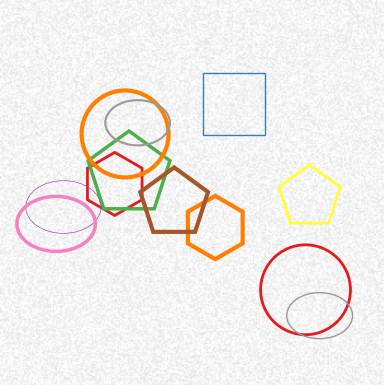[{"shape": "hexagon", "thickness": 2, "radius": 0.41, "center": [0.298, 0.522]}, {"shape": "circle", "thickness": 2, "radius": 0.58, "center": [0.794, 0.247]}, {"shape": "square", "thickness": 1, "radius": 0.4, "center": [0.608, 0.729]}, {"shape": "pentagon", "thickness": 2.5, "radius": 0.56, "center": [0.335, 0.548]}, {"shape": "oval", "thickness": 0.5, "radius": 0.49, "center": [0.165, 0.462]}, {"shape": "circle", "thickness": 3, "radius": 0.56, "center": [0.325, 0.652]}, {"shape": "hexagon", "thickness": 3, "radius": 0.41, "center": [0.559, 0.409]}, {"shape": "pentagon", "thickness": 2, "radius": 0.42, "center": [0.804, 0.488]}, {"shape": "pentagon", "thickness": 3, "radius": 0.46, "center": [0.452, 0.473]}, {"shape": "oval", "thickness": 2.5, "radius": 0.51, "center": [0.146, 0.419]}, {"shape": "oval", "thickness": 1.5, "radius": 0.42, "center": [0.357, 0.681]}, {"shape": "oval", "thickness": 1, "radius": 0.43, "center": [0.83, 0.18]}]